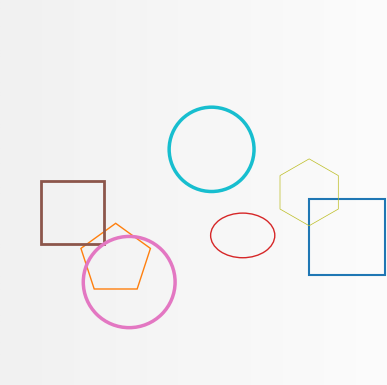[{"shape": "square", "thickness": 1.5, "radius": 0.49, "center": [0.895, 0.385]}, {"shape": "pentagon", "thickness": 1, "radius": 0.47, "center": [0.299, 0.326]}, {"shape": "oval", "thickness": 1, "radius": 0.41, "center": [0.626, 0.389]}, {"shape": "square", "thickness": 2, "radius": 0.41, "center": [0.187, 0.448]}, {"shape": "circle", "thickness": 2.5, "radius": 0.59, "center": [0.333, 0.267]}, {"shape": "hexagon", "thickness": 0.5, "radius": 0.43, "center": [0.798, 0.501]}, {"shape": "circle", "thickness": 2.5, "radius": 0.55, "center": [0.546, 0.612]}]